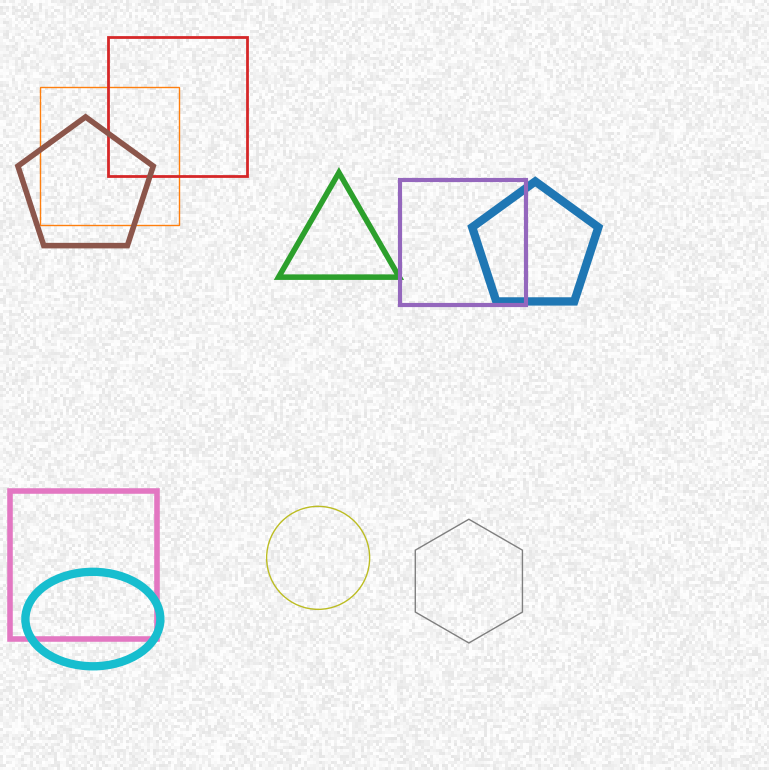[{"shape": "pentagon", "thickness": 3, "radius": 0.43, "center": [0.695, 0.678]}, {"shape": "square", "thickness": 0.5, "radius": 0.45, "center": [0.142, 0.797]}, {"shape": "triangle", "thickness": 2, "radius": 0.45, "center": [0.44, 0.685]}, {"shape": "square", "thickness": 1, "radius": 0.45, "center": [0.231, 0.862]}, {"shape": "square", "thickness": 1.5, "radius": 0.41, "center": [0.601, 0.685]}, {"shape": "pentagon", "thickness": 2, "radius": 0.46, "center": [0.111, 0.756]}, {"shape": "square", "thickness": 2, "radius": 0.48, "center": [0.108, 0.266]}, {"shape": "hexagon", "thickness": 0.5, "radius": 0.4, "center": [0.609, 0.245]}, {"shape": "circle", "thickness": 0.5, "radius": 0.33, "center": [0.413, 0.276]}, {"shape": "oval", "thickness": 3, "radius": 0.44, "center": [0.121, 0.196]}]